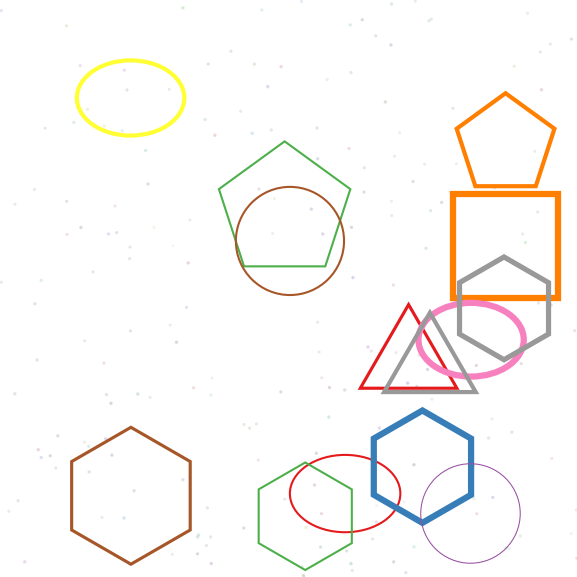[{"shape": "triangle", "thickness": 1.5, "radius": 0.48, "center": [0.708, 0.375]}, {"shape": "oval", "thickness": 1, "radius": 0.48, "center": [0.598, 0.144]}, {"shape": "hexagon", "thickness": 3, "radius": 0.49, "center": [0.731, 0.191]}, {"shape": "hexagon", "thickness": 1, "radius": 0.47, "center": [0.529, 0.105]}, {"shape": "pentagon", "thickness": 1, "radius": 0.6, "center": [0.493, 0.635]}, {"shape": "circle", "thickness": 0.5, "radius": 0.43, "center": [0.815, 0.11]}, {"shape": "square", "thickness": 3, "radius": 0.45, "center": [0.875, 0.573]}, {"shape": "pentagon", "thickness": 2, "radius": 0.45, "center": [0.875, 0.749]}, {"shape": "oval", "thickness": 2, "radius": 0.47, "center": [0.226, 0.829]}, {"shape": "circle", "thickness": 1, "radius": 0.47, "center": [0.502, 0.582]}, {"shape": "hexagon", "thickness": 1.5, "radius": 0.59, "center": [0.227, 0.141]}, {"shape": "oval", "thickness": 3, "radius": 0.46, "center": [0.816, 0.411]}, {"shape": "hexagon", "thickness": 2.5, "radius": 0.44, "center": [0.873, 0.465]}, {"shape": "triangle", "thickness": 2, "radius": 0.46, "center": [0.744, 0.366]}]